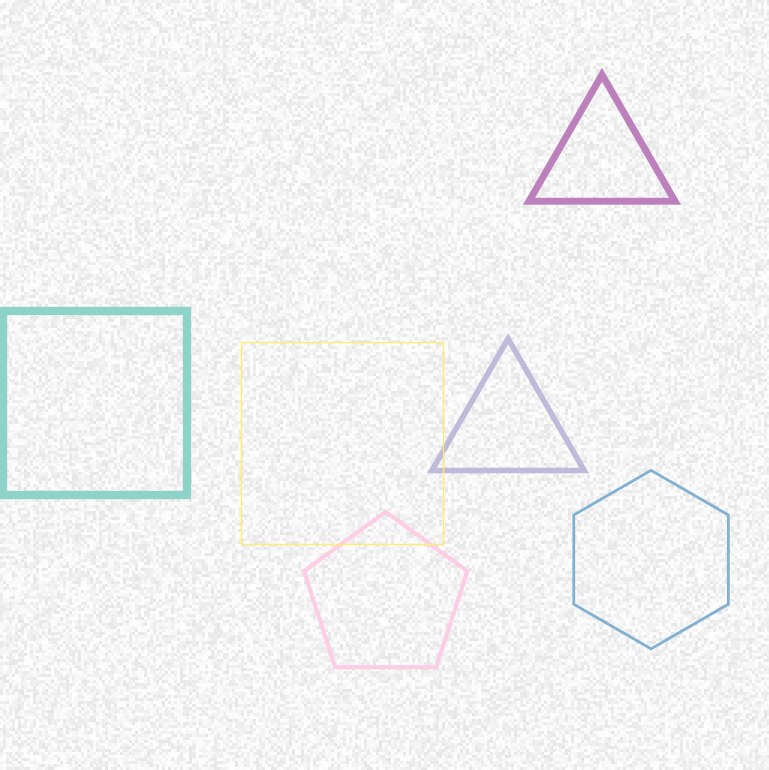[{"shape": "square", "thickness": 3, "radius": 0.6, "center": [0.124, 0.477]}, {"shape": "triangle", "thickness": 2, "radius": 0.57, "center": [0.66, 0.446]}, {"shape": "hexagon", "thickness": 1, "radius": 0.58, "center": [0.846, 0.273]}, {"shape": "pentagon", "thickness": 1.5, "radius": 0.56, "center": [0.501, 0.224]}, {"shape": "triangle", "thickness": 2.5, "radius": 0.55, "center": [0.782, 0.793]}, {"shape": "square", "thickness": 0.5, "radius": 0.66, "center": [0.444, 0.424]}]